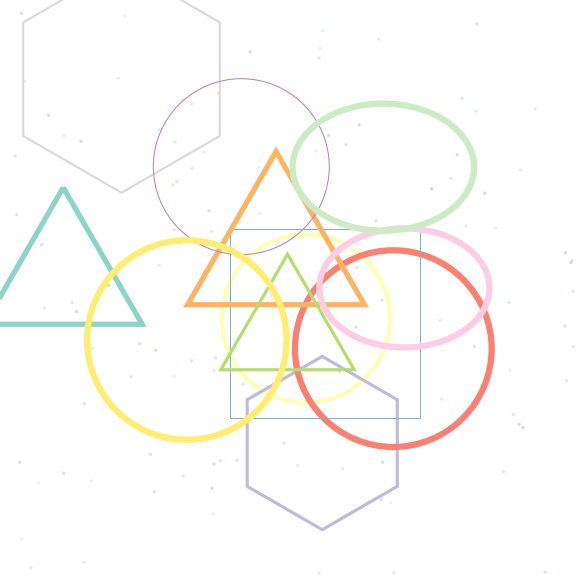[{"shape": "triangle", "thickness": 2.5, "radius": 0.79, "center": [0.109, 0.517]}, {"shape": "circle", "thickness": 2, "radius": 0.73, "center": [0.53, 0.447]}, {"shape": "hexagon", "thickness": 1.5, "radius": 0.75, "center": [0.558, 0.232]}, {"shape": "circle", "thickness": 3, "radius": 0.85, "center": [0.681, 0.395]}, {"shape": "square", "thickness": 0.5, "radius": 0.82, "center": [0.563, 0.439]}, {"shape": "triangle", "thickness": 2.5, "radius": 0.88, "center": [0.478, 0.56]}, {"shape": "triangle", "thickness": 1.5, "radius": 0.67, "center": [0.498, 0.426]}, {"shape": "oval", "thickness": 3, "radius": 0.74, "center": [0.7, 0.501]}, {"shape": "hexagon", "thickness": 1, "radius": 0.98, "center": [0.21, 0.862]}, {"shape": "circle", "thickness": 0.5, "radius": 0.76, "center": [0.418, 0.711]}, {"shape": "oval", "thickness": 3, "radius": 0.79, "center": [0.664, 0.71]}, {"shape": "circle", "thickness": 3, "radius": 0.86, "center": [0.324, 0.41]}]